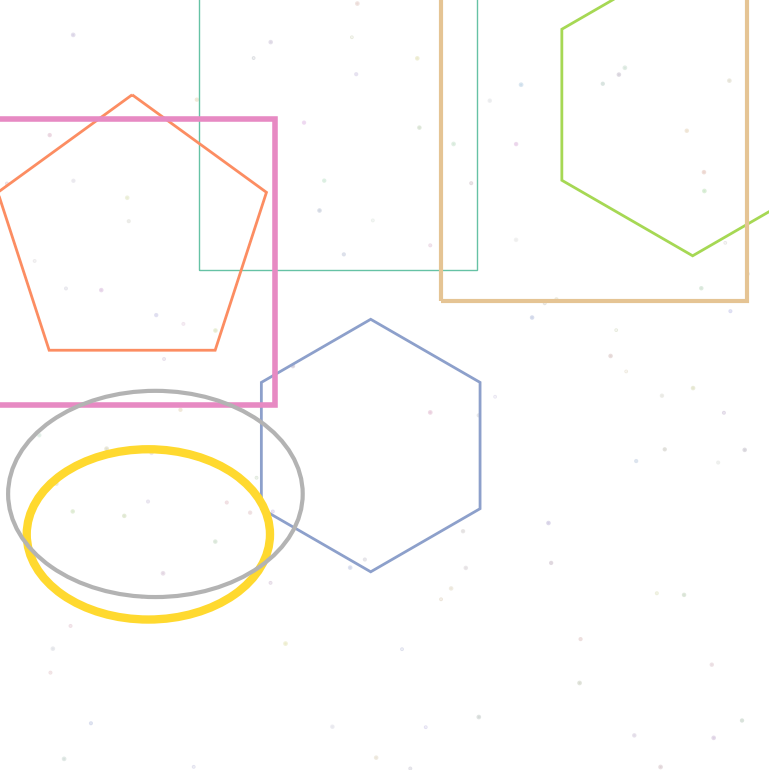[{"shape": "square", "thickness": 0.5, "radius": 0.9, "center": [0.439, 0.83]}, {"shape": "pentagon", "thickness": 1, "radius": 0.92, "center": [0.172, 0.694]}, {"shape": "hexagon", "thickness": 1, "radius": 0.82, "center": [0.481, 0.421]}, {"shape": "square", "thickness": 2, "radius": 0.93, "center": [0.172, 0.66]}, {"shape": "hexagon", "thickness": 1, "radius": 0.98, "center": [0.9, 0.864]}, {"shape": "oval", "thickness": 3, "radius": 0.79, "center": [0.193, 0.306]}, {"shape": "square", "thickness": 1.5, "radius": 0.99, "center": [0.772, 0.807]}, {"shape": "oval", "thickness": 1.5, "radius": 0.96, "center": [0.202, 0.359]}]